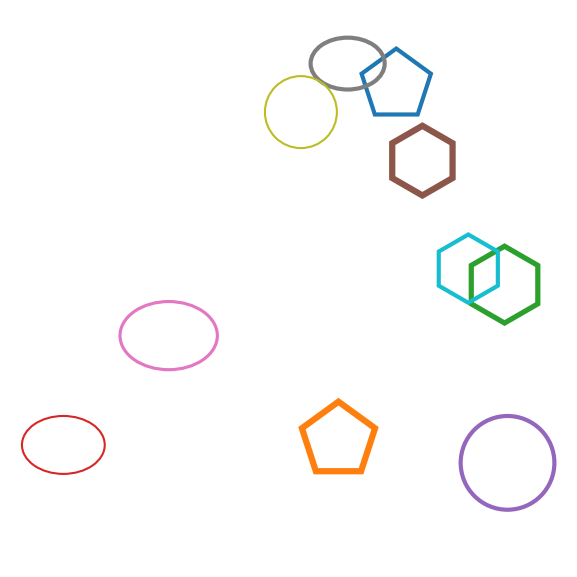[{"shape": "pentagon", "thickness": 2, "radius": 0.32, "center": [0.686, 0.852]}, {"shape": "pentagon", "thickness": 3, "radius": 0.33, "center": [0.586, 0.237]}, {"shape": "hexagon", "thickness": 2.5, "radius": 0.33, "center": [0.874, 0.506]}, {"shape": "oval", "thickness": 1, "radius": 0.36, "center": [0.11, 0.229]}, {"shape": "circle", "thickness": 2, "radius": 0.41, "center": [0.879, 0.198]}, {"shape": "hexagon", "thickness": 3, "radius": 0.3, "center": [0.731, 0.721]}, {"shape": "oval", "thickness": 1.5, "radius": 0.42, "center": [0.292, 0.418]}, {"shape": "oval", "thickness": 2, "radius": 0.32, "center": [0.602, 0.889]}, {"shape": "circle", "thickness": 1, "radius": 0.31, "center": [0.521, 0.805]}, {"shape": "hexagon", "thickness": 2, "radius": 0.3, "center": [0.811, 0.534]}]